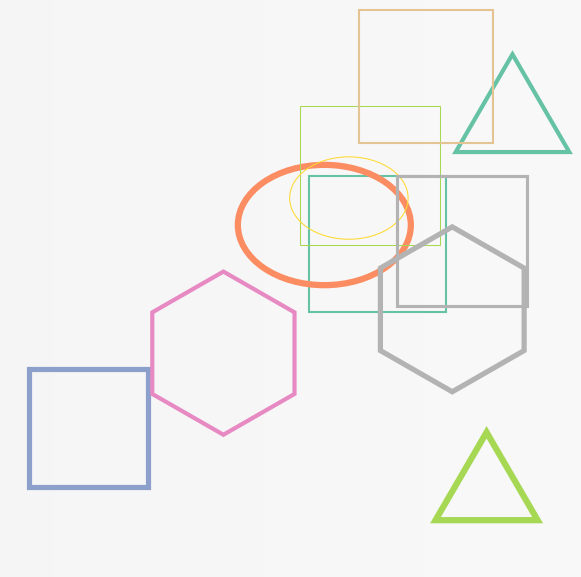[{"shape": "triangle", "thickness": 2, "radius": 0.56, "center": [0.882, 0.792]}, {"shape": "square", "thickness": 1, "radius": 0.59, "center": [0.65, 0.576]}, {"shape": "oval", "thickness": 3, "radius": 0.74, "center": [0.558, 0.61]}, {"shape": "square", "thickness": 2.5, "radius": 0.51, "center": [0.153, 0.258]}, {"shape": "hexagon", "thickness": 2, "radius": 0.71, "center": [0.384, 0.388]}, {"shape": "triangle", "thickness": 3, "radius": 0.51, "center": [0.837, 0.149]}, {"shape": "square", "thickness": 0.5, "radius": 0.6, "center": [0.636, 0.695]}, {"shape": "oval", "thickness": 0.5, "radius": 0.51, "center": [0.6, 0.656]}, {"shape": "square", "thickness": 1, "radius": 0.58, "center": [0.733, 0.866]}, {"shape": "hexagon", "thickness": 2.5, "radius": 0.71, "center": [0.778, 0.464]}, {"shape": "square", "thickness": 1.5, "radius": 0.56, "center": [0.795, 0.581]}]